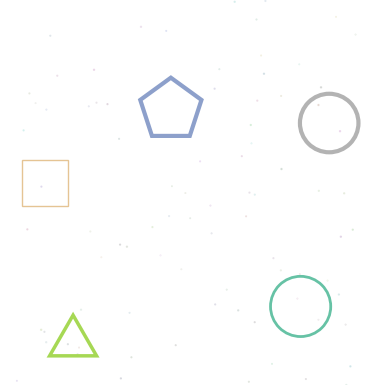[{"shape": "circle", "thickness": 2, "radius": 0.39, "center": [0.781, 0.204]}, {"shape": "pentagon", "thickness": 3, "radius": 0.42, "center": [0.444, 0.715]}, {"shape": "triangle", "thickness": 2.5, "radius": 0.35, "center": [0.19, 0.111]}, {"shape": "square", "thickness": 1, "radius": 0.3, "center": [0.117, 0.525]}, {"shape": "circle", "thickness": 3, "radius": 0.38, "center": [0.855, 0.68]}]